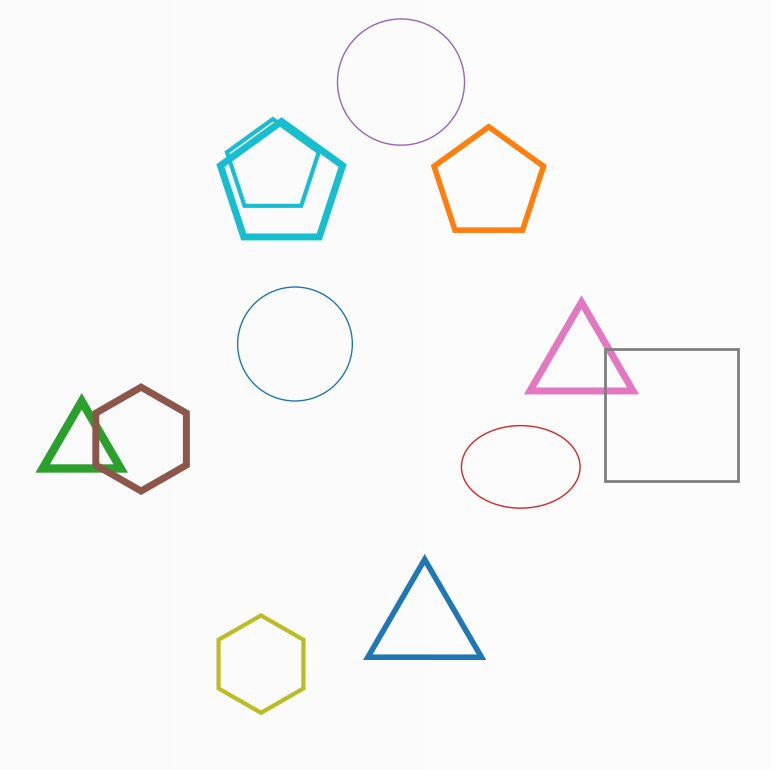[{"shape": "triangle", "thickness": 2, "radius": 0.42, "center": [0.548, 0.189]}, {"shape": "circle", "thickness": 0.5, "radius": 0.37, "center": [0.381, 0.553]}, {"shape": "pentagon", "thickness": 2, "radius": 0.37, "center": [0.631, 0.761]}, {"shape": "triangle", "thickness": 3, "radius": 0.29, "center": [0.105, 0.421]}, {"shape": "oval", "thickness": 0.5, "radius": 0.38, "center": [0.672, 0.394]}, {"shape": "circle", "thickness": 0.5, "radius": 0.41, "center": [0.517, 0.893]}, {"shape": "hexagon", "thickness": 2.5, "radius": 0.34, "center": [0.182, 0.43]}, {"shape": "triangle", "thickness": 2.5, "radius": 0.38, "center": [0.75, 0.531]}, {"shape": "square", "thickness": 1, "radius": 0.43, "center": [0.867, 0.461]}, {"shape": "hexagon", "thickness": 1.5, "radius": 0.32, "center": [0.337, 0.138]}, {"shape": "pentagon", "thickness": 2.5, "radius": 0.41, "center": [0.363, 0.759]}, {"shape": "pentagon", "thickness": 1.5, "radius": 0.31, "center": [0.352, 0.783]}]